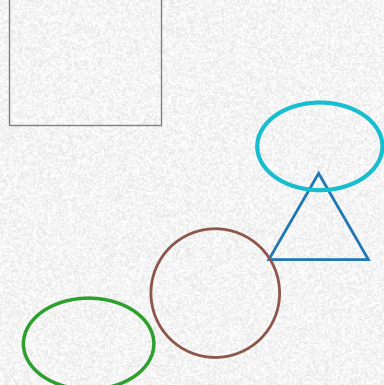[{"shape": "triangle", "thickness": 2, "radius": 0.75, "center": [0.828, 0.4]}, {"shape": "oval", "thickness": 2.5, "radius": 0.85, "center": [0.23, 0.107]}, {"shape": "circle", "thickness": 2, "radius": 0.84, "center": [0.559, 0.239]}, {"shape": "square", "thickness": 1, "radius": 0.99, "center": [0.221, 0.872]}, {"shape": "oval", "thickness": 3, "radius": 0.81, "center": [0.831, 0.62]}]